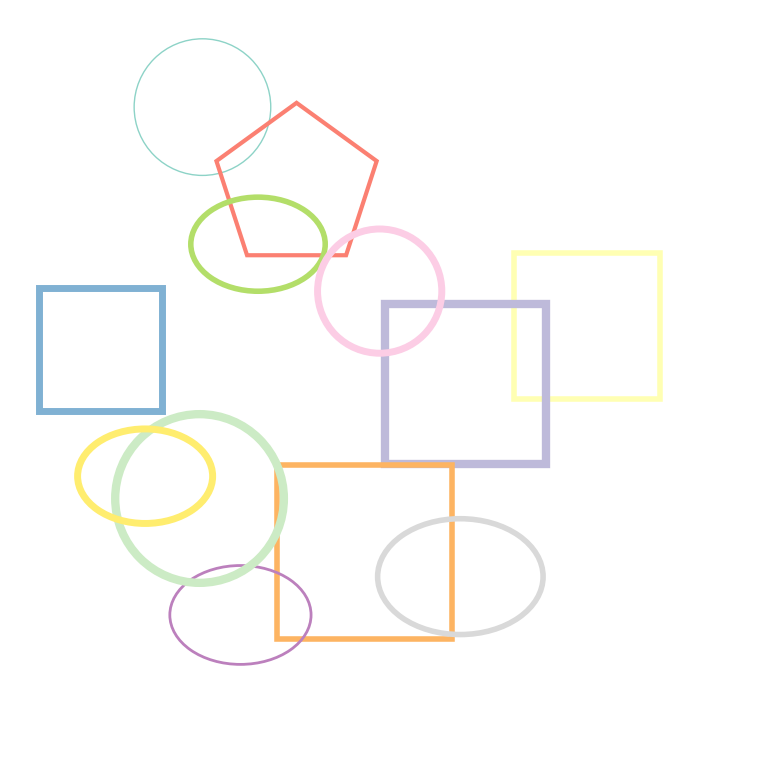[{"shape": "circle", "thickness": 0.5, "radius": 0.44, "center": [0.263, 0.861]}, {"shape": "square", "thickness": 2, "radius": 0.47, "center": [0.762, 0.576]}, {"shape": "square", "thickness": 3, "radius": 0.52, "center": [0.605, 0.501]}, {"shape": "pentagon", "thickness": 1.5, "radius": 0.55, "center": [0.385, 0.757]}, {"shape": "square", "thickness": 2.5, "radius": 0.4, "center": [0.13, 0.547]}, {"shape": "square", "thickness": 2, "radius": 0.57, "center": [0.473, 0.283]}, {"shape": "oval", "thickness": 2, "radius": 0.44, "center": [0.335, 0.683]}, {"shape": "circle", "thickness": 2.5, "radius": 0.4, "center": [0.493, 0.622]}, {"shape": "oval", "thickness": 2, "radius": 0.54, "center": [0.598, 0.251]}, {"shape": "oval", "thickness": 1, "radius": 0.46, "center": [0.312, 0.201]}, {"shape": "circle", "thickness": 3, "radius": 0.55, "center": [0.259, 0.353]}, {"shape": "oval", "thickness": 2.5, "radius": 0.44, "center": [0.188, 0.382]}]